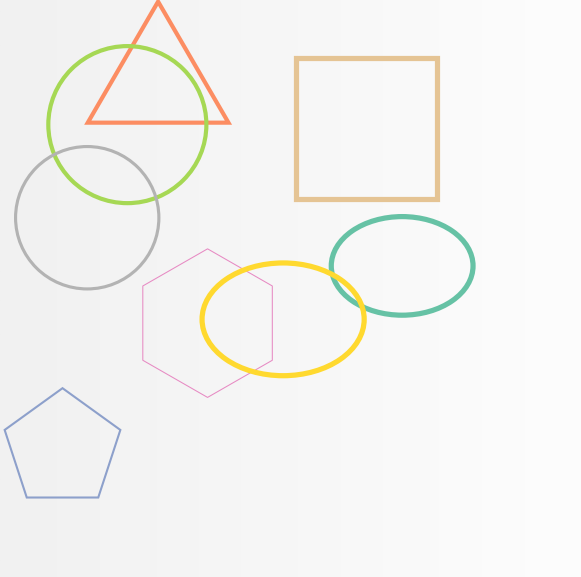[{"shape": "oval", "thickness": 2.5, "radius": 0.61, "center": [0.692, 0.539]}, {"shape": "triangle", "thickness": 2, "radius": 0.7, "center": [0.272, 0.857]}, {"shape": "pentagon", "thickness": 1, "radius": 0.52, "center": [0.108, 0.222]}, {"shape": "hexagon", "thickness": 0.5, "radius": 0.64, "center": [0.357, 0.44]}, {"shape": "circle", "thickness": 2, "radius": 0.68, "center": [0.219, 0.783]}, {"shape": "oval", "thickness": 2.5, "radius": 0.7, "center": [0.487, 0.446]}, {"shape": "square", "thickness": 2.5, "radius": 0.61, "center": [0.63, 0.777]}, {"shape": "circle", "thickness": 1.5, "radius": 0.62, "center": [0.15, 0.622]}]